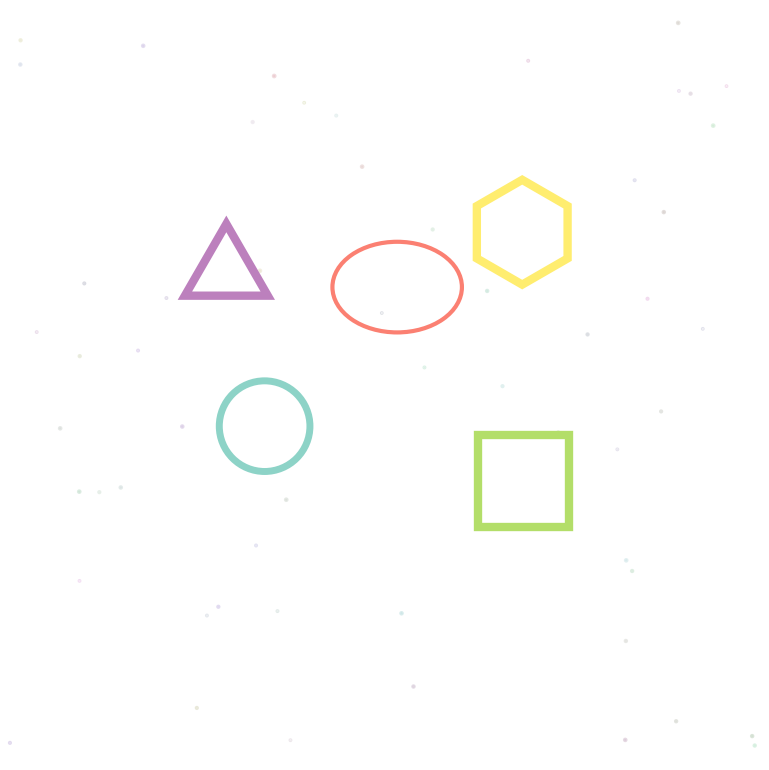[{"shape": "circle", "thickness": 2.5, "radius": 0.29, "center": [0.344, 0.447]}, {"shape": "oval", "thickness": 1.5, "radius": 0.42, "center": [0.516, 0.627]}, {"shape": "square", "thickness": 3, "radius": 0.3, "center": [0.68, 0.375]}, {"shape": "triangle", "thickness": 3, "radius": 0.31, "center": [0.294, 0.647]}, {"shape": "hexagon", "thickness": 3, "radius": 0.34, "center": [0.678, 0.698]}]